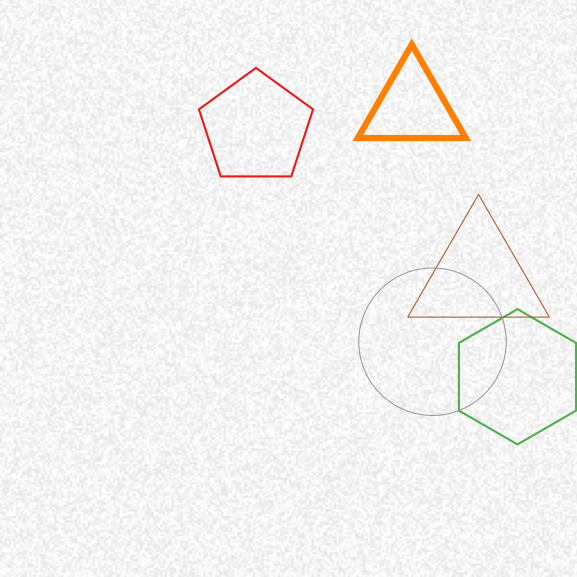[{"shape": "pentagon", "thickness": 1, "radius": 0.52, "center": [0.443, 0.778]}, {"shape": "hexagon", "thickness": 1, "radius": 0.59, "center": [0.896, 0.347]}, {"shape": "triangle", "thickness": 3, "radius": 0.54, "center": [0.713, 0.814]}, {"shape": "triangle", "thickness": 0.5, "radius": 0.71, "center": [0.829, 0.521]}, {"shape": "circle", "thickness": 0.5, "radius": 0.64, "center": [0.749, 0.407]}]